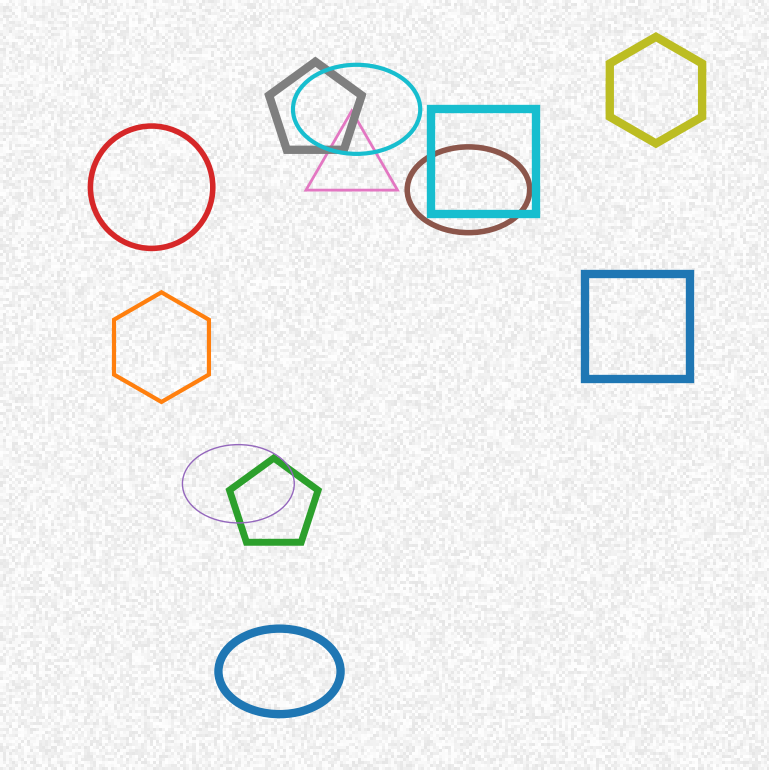[{"shape": "oval", "thickness": 3, "radius": 0.4, "center": [0.363, 0.128]}, {"shape": "square", "thickness": 3, "radius": 0.34, "center": [0.828, 0.575]}, {"shape": "hexagon", "thickness": 1.5, "radius": 0.36, "center": [0.21, 0.549]}, {"shape": "pentagon", "thickness": 2.5, "radius": 0.3, "center": [0.356, 0.345]}, {"shape": "circle", "thickness": 2, "radius": 0.4, "center": [0.197, 0.757]}, {"shape": "oval", "thickness": 0.5, "radius": 0.36, "center": [0.31, 0.372]}, {"shape": "oval", "thickness": 2, "radius": 0.4, "center": [0.608, 0.754]}, {"shape": "triangle", "thickness": 1, "radius": 0.34, "center": [0.457, 0.787]}, {"shape": "pentagon", "thickness": 3, "radius": 0.32, "center": [0.41, 0.857]}, {"shape": "hexagon", "thickness": 3, "radius": 0.35, "center": [0.852, 0.883]}, {"shape": "square", "thickness": 3, "radius": 0.34, "center": [0.629, 0.79]}, {"shape": "oval", "thickness": 1.5, "radius": 0.41, "center": [0.463, 0.858]}]